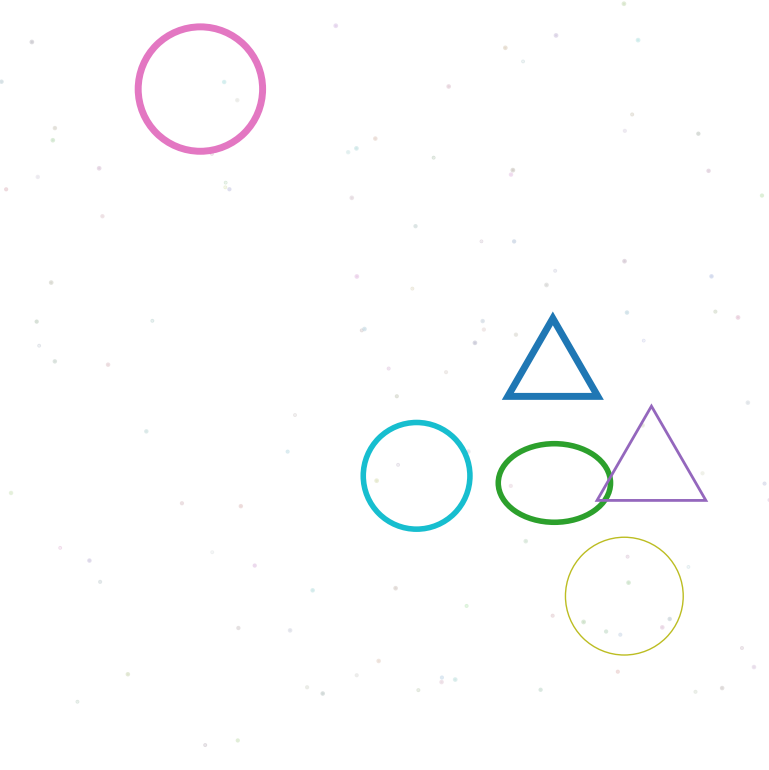[{"shape": "triangle", "thickness": 2.5, "radius": 0.34, "center": [0.718, 0.519]}, {"shape": "oval", "thickness": 2, "radius": 0.36, "center": [0.72, 0.373]}, {"shape": "triangle", "thickness": 1, "radius": 0.41, "center": [0.846, 0.391]}, {"shape": "circle", "thickness": 2.5, "radius": 0.4, "center": [0.26, 0.884]}, {"shape": "circle", "thickness": 0.5, "radius": 0.38, "center": [0.811, 0.226]}, {"shape": "circle", "thickness": 2, "radius": 0.35, "center": [0.541, 0.382]}]